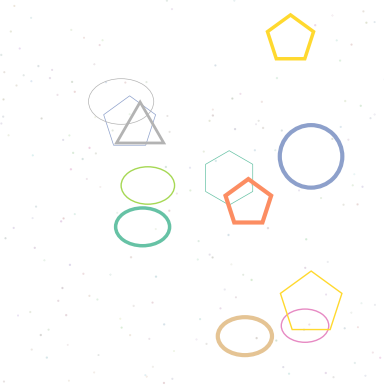[{"shape": "oval", "thickness": 2.5, "radius": 0.35, "center": [0.37, 0.411]}, {"shape": "hexagon", "thickness": 0.5, "radius": 0.35, "center": [0.595, 0.538]}, {"shape": "pentagon", "thickness": 3, "radius": 0.31, "center": [0.645, 0.473]}, {"shape": "circle", "thickness": 3, "radius": 0.41, "center": [0.808, 0.594]}, {"shape": "pentagon", "thickness": 0.5, "radius": 0.35, "center": [0.337, 0.68]}, {"shape": "oval", "thickness": 1, "radius": 0.31, "center": [0.792, 0.154]}, {"shape": "oval", "thickness": 1, "radius": 0.35, "center": [0.384, 0.518]}, {"shape": "pentagon", "thickness": 1, "radius": 0.42, "center": [0.808, 0.212]}, {"shape": "pentagon", "thickness": 2.5, "radius": 0.31, "center": [0.755, 0.898]}, {"shape": "oval", "thickness": 3, "radius": 0.35, "center": [0.636, 0.127]}, {"shape": "triangle", "thickness": 2, "radius": 0.35, "center": [0.364, 0.664]}, {"shape": "oval", "thickness": 0.5, "radius": 0.42, "center": [0.315, 0.736]}]